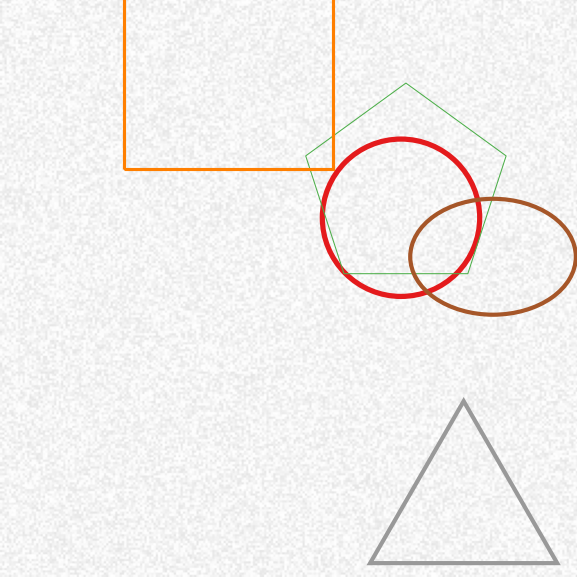[{"shape": "circle", "thickness": 2.5, "radius": 0.68, "center": [0.694, 0.622]}, {"shape": "pentagon", "thickness": 0.5, "radius": 0.91, "center": [0.703, 0.673]}, {"shape": "square", "thickness": 1.5, "radius": 0.9, "center": [0.396, 0.887]}, {"shape": "oval", "thickness": 2, "radius": 0.72, "center": [0.854, 0.555]}, {"shape": "triangle", "thickness": 2, "radius": 0.93, "center": [0.803, 0.118]}]